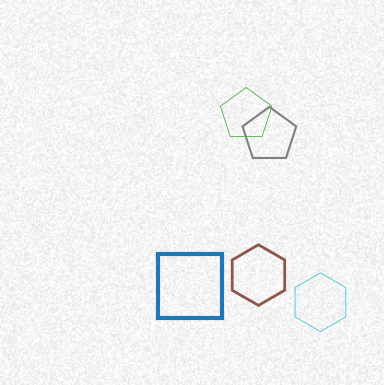[{"shape": "square", "thickness": 3, "radius": 0.42, "center": [0.494, 0.257]}, {"shape": "pentagon", "thickness": 0.5, "radius": 0.35, "center": [0.639, 0.702]}, {"shape": "hexagon", "thickness": 2, "radius": 0.39, "center": [0.671, 0.285]}, {"shape": "pentagon", "thickness": 1.5, "radius": 0.37, "center": [0.7, 0.649]}, {"shape": "hexagon", "thickness": 0.5, "radius": 0.38, "center": [0.832, 0.215]}]